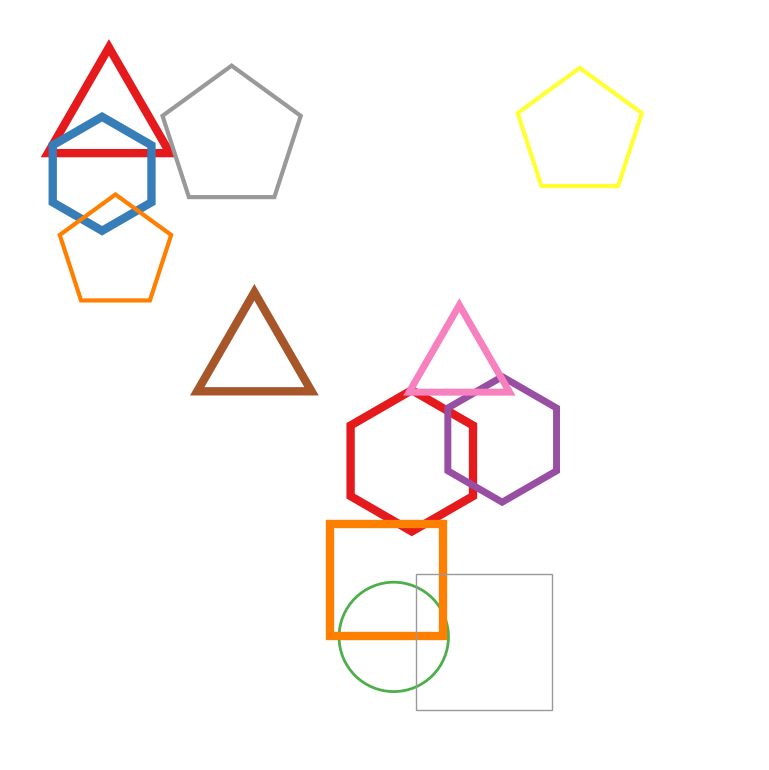[{"shape": "hexagon", "thickness": 3, "radius": 0.46, "center": [0.535, 0.402]}, {"shape": "triangle", "thickness": 3, "radius": 0.46, "center": [0.141, 0.847]}, {"shape": "hexagon", "thickness": 3, "radius": 0.37, "center": [0.133, 0.774]}, {"shape": "circle", "thickness": 1, "radius": 0.36, "center": [0.511, 0.173]}, {"shape": "hexagon", "thickness": 2.5, "radius": 0.41, "center": [0.652, 0.429]}, {"shape": "pentagon", "thickness": 1.5, "radius": 0.38, "center": [0.15, 0.671]}, {"shape": "square", "thickness": 3, "radius": 0.37, "center": [0.502, 0.247]}, {"shape": "pentagon", "thickness": 1.5, "radius": 0.42, "center": [0.753, 0.827]}, {"shape": "triangle", "thickness": 3, "radius": 0.43, "center": [0.33, 0.535]}, {"shape": "triangle", "thickness": 2.5, "radius": 0.38, "center": [0.597, 0.528]}, {"shape": "pentagon", "thickness": 1.5, "radius": 0.47, "center": [0.301, 0.82]}, {"shape": "square", "thickness": 0.5, "radius": 0.44, "center": [0.629, 0.167]}]